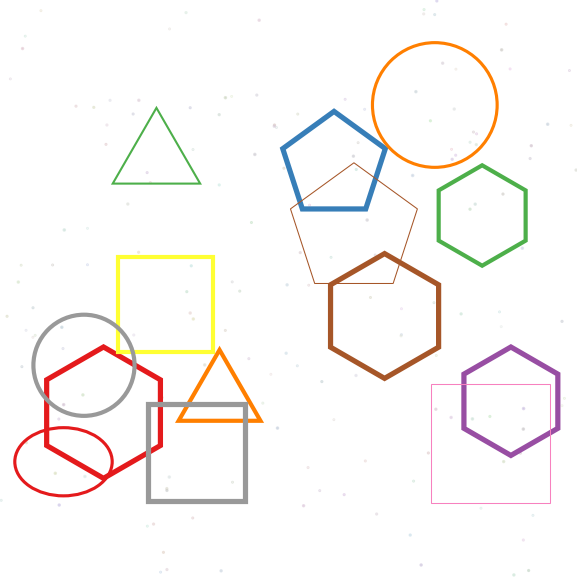[{"shape": "oval", "thickness": 1.5, "radius": 0.42, "center": [0.11, 0.2]}, {"shape": "hexagon", "thickness": 2.5, "radius": 0.57, "center": [0.179, 0.285]}, {"shape": "pentagon", "thickness": 2.5, "radius": 0.47, "center": [0.578, 0.713]}, {"shape": "triangle", "thickness": 1, "radius": 0.44, "center": [0.271, 0.725]}, {"shape": "hexagon", "thickness": 2, "radius": 0.43, "center": [0.835, 0.626]}, {"shape": "hexagon", "thickness": 2.5, "radius": 0.47, "center": [0.885, 0.304]}, {"shape": "triangle", "thickness": 2, "radius": 0.41, "center": [0.38, 0.311]}, {"shape": "circle", "thickness": 1.5, "radius": 0.54, "center": [0.753, 0.817]}, {"shape": "square", "thickness": 2, "radius": 0.41, "center": [0.287, 0.472]}, {"shape": "pentagon", "thickness": 0.5, "radius": 0.58, "center": [0.613, 0.602]}, {"shape": "hexagon", "thickness": 2.5, "radius": 0.54, "center": [0.666, 0.452]}, {"shape": "square", "thickness": 0.5, "radius": 0.52, "center": [0.849, 0.231]}, {"shape": "circle", "thickness": 2, "radius": 0.44, "center": [0.145, 0.367]}, {"shape": "square", "thickness": 2.5, "radius": 0.42, "center": [0.34, 0.215]}]